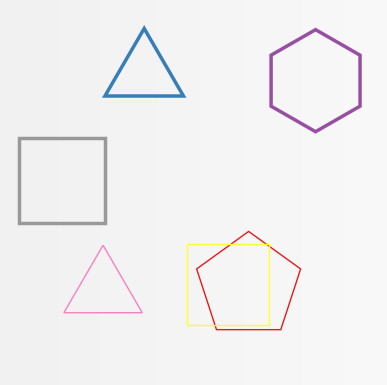[{"shape": "pentagon", "thickness": 1, "radius": 0.71, "center": [0.642, 0.258]}, {"shape": "triangle", "thickness": 2.5, "radius": 0.58, "center": [0.372, 0.809]}, {"shape": "hexagon", "thickness": 2.5, "radius": 0.66, "center": [0.814, 0.79]}, {"shape": "square", "thickness": 1, "radius": 0.53, "center": [0.589, 0.261]}, {"shape": "triangle", "thickness": 1, "radius": 0.58, "center": [0.266, 0.246]}, {"shape": "square", "thickness": 2.5, "radius": 0.55, "center": [0.16, 0.531]}]